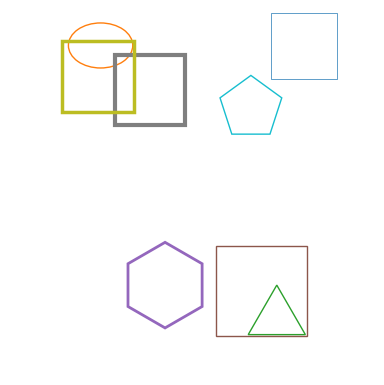[{"shape": "square", "thickness": 0.5, "radius": 0.43, "center": [0.789, 0.881]}, {"shape": "oval", "thickness": 1, "radius": 0.42, "center": [0.261, 0.882]}, {"shape": "triangle", "thickness": 1, "radius": 0.43, "center": [0.719, 0.174]}, {"shape": "hexagon", "thickness": 2, "radius": 0.56, "center": [0.429, 0.259]}, {"shape": "square", "thickness": 1, "radius": 0.59, "center": [0.679, 0.244]}, {"shape": "square", "thickness": 3, "radius": 0.45, "center": [0.39, 0.765]}, {"shape": "square", "thickness": 2.5, "radius": 0.46, "center": [0.254, 0.801]}, {"shape": "pentagon", "thickness": 1, "radius": 0.42, "center": [0.652, 0.72]}]